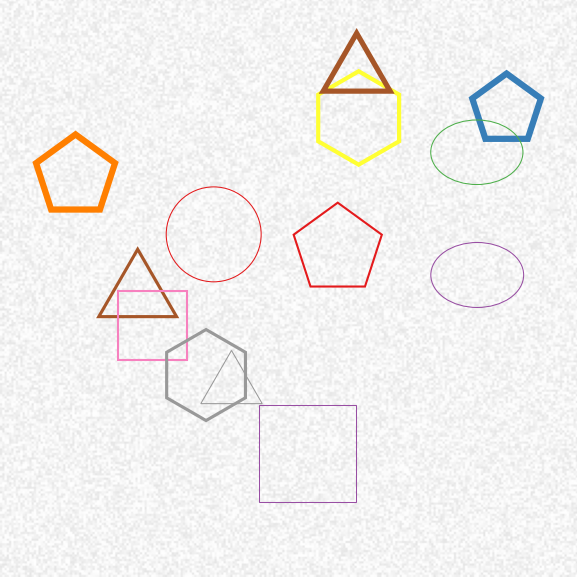[{"shape": "circle", "thickness": 0.5, "radius": 0.41, "center": [0.37, 0.593]}, {"shape": "pentagon", "thickness": 1, "radius": 0.4, "center": [0.585, 0.568]}, {"shape": "pentagon", "thickness": 3, "radius": 0.31, "center": [0.877, 0.809]}, {"shape": "oval", "thickness": 0.5, "radius": 0.4, "center": [0.826, 0.735]}, {"shape": "oval", "thickness": 0.5, "radius": 0.4, "center": [0.826, 0.523]}, {"shape": "square", "thickness": 0.5, "radius": 0.42, "center": [0.533, 0.214]}, {"shape": "pentagon", "thickness": 3, "radius": 0.36, "center": [0.131, 0.694]}, {"shape": "hexagon", "thickness": 2, "radius": 0.4, "center": [0.621, 0.795]}, {"shape": "triangle", "thickness": 1.5, "radius": 0.39, "center": [0.238, 0.49]}, {"shape": "triangle", "thickness": 2.5, "radius": 0.33, "center": [0.618, 0.875]}, {"shape": "square", "thickness": 1, "radius": 0.3, "center": [0.264, 0.435]}, {"shape": "hexagon", "thickness": 1.5, "radius": 0.39, "center": [0.357, 0.35]}, {"shape": "triangle", "thickness": 0.5, "radius": 0.31, "center": [0.401, 0.331]}]